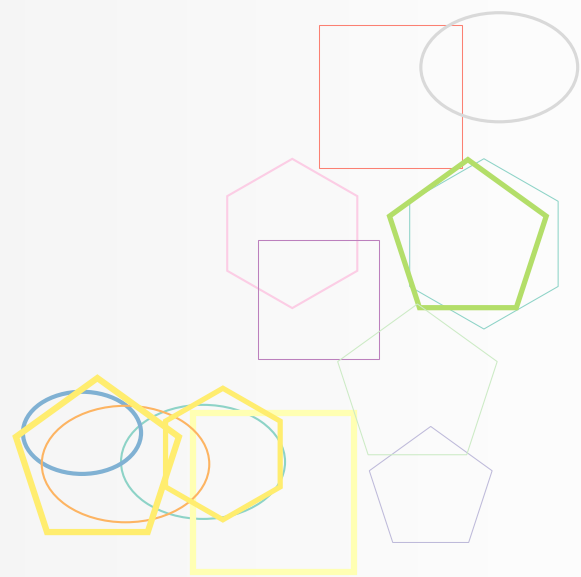[{"shape": "oval", "thickness": 1, "radius": 0.71, "center": [0.349, 0.199]}, {"shape": "hexagon", "thickness": 0.5, "radius": 0.74, "center": [0.833, 0.577]}, {"shape": "square", "thickness": 3, "radius": 0.69, "center": [0.471, 0.147]}, {"shape": "pentagon", "thickness": 0.5, "radius": 0.56, "center": [0.741, 0.15]}, {"shape": "square", "thickness": 0.5, "radius": 0.62, "center": [0.672, 0.832]}, {"shape": "oval", "thickness": 2, "radius": 0.51, "center": [0.141, 0.25]}, {"shape": "oval", "thickness": 1, "radius": 0.72, "center": [0.216, 0.196]}, {"shape": "pentagon", "thickness": 2.5, "radius": 0.71, "center": [0.805, 0.581]}, {"shape": "hexagon", "thickness": 1, "radius": 0.65, "center": [0.503, 0.595]}, {"shape": "oval", "thickness": 1.5, "radius": 0.67, "center": [0.859, 0.883]}, {"shape": "square", "thickness": 0.5, "radius": 0.52, "center": [0.548, 0.481]}, {"shape": "pentagon", "thickness": 0.5, "radius": 0.72, "center": [0.718, 0.328]}, {"shape": "pentagon", "thickness": 3, "radius": 0.74, "center": [0.168, 0.197]}, {"shape": "hexagon", "thickness": 2.5, "radius": 0.57, "center": [0.383, 0.213]}]